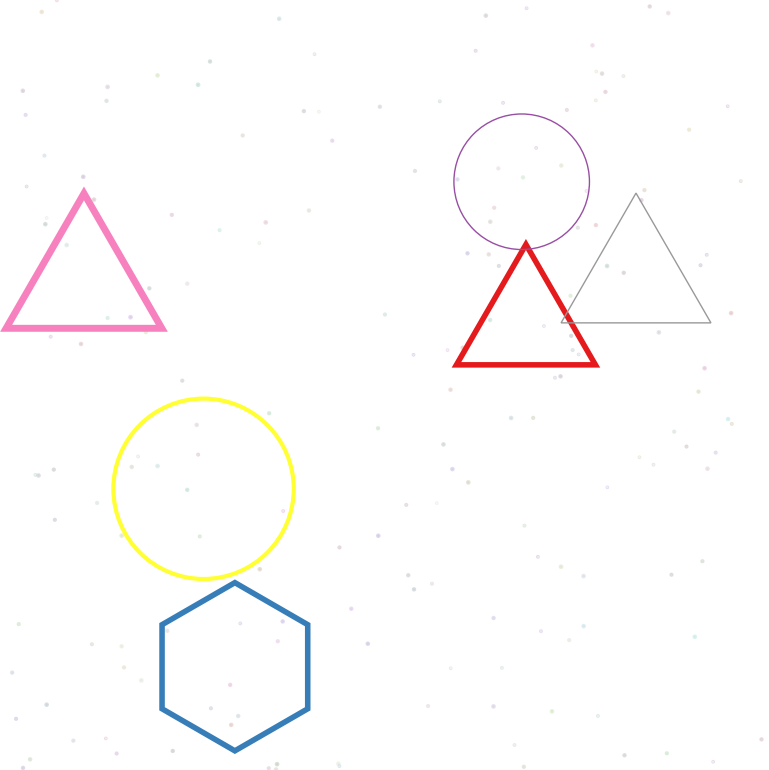[{"shape": "triangle", "thickness": 2, "radius": 0.52, "center": [0.683, 0.578]}, {"shape": "hexagon", "thickness": 2, "radius": 0.55, "center": [0.305, 0.134]}, {"shape": "circle", "thickness": 0.5, "radius": 0.44, "center": [0.678, 0.764]}, {"shape": "circle", "thickness": 1.5, "radius": 0.59, "center": [0.264, 0.365]}, {"shape": "triangle", "thickness": 2.5, "radius": 0.58, "center": [0.109, 0.632]}, {"shape": "triangle", "thickness": 0.5, "radius": 0.56, "center": [0.826, 0.637]}]